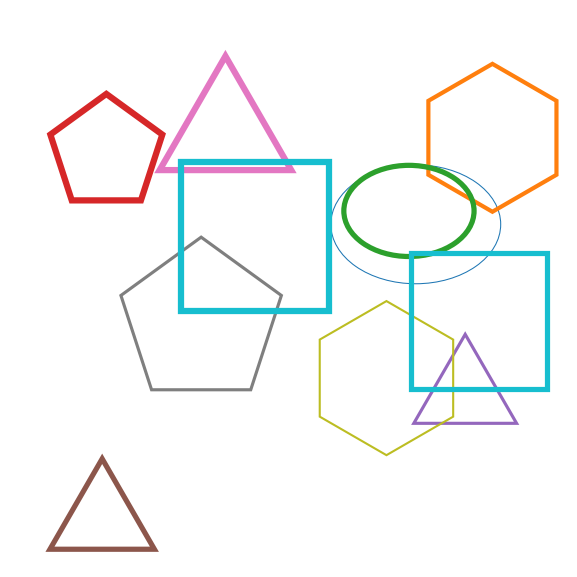[{"shape": "oval", "thickness": 0.5, "radius": 0.74, "center": [0.72, 0.611]}, {"shape": "hexagon", "thickness": 2, "radius": 0.64, "center": [0.853, 0.761]}, {"shape": "oval", "thickness": 2.5, "radius": 0.56, "center": [0.708, 0.634]}, {"shape": "pentagon", "thickness": 3, "radius": 0.51, "center": [0.184, 0.735]}, {"shape": "triangle", "thickness": 1.5, "radius": 0.51, "center": [0.806, 0.317]}, {"shape": "triangle", "thickness": 2.5, "radius": 0.52, "center": [0.177, 0.1]}, {"shape": "triangle", "thickness": 3, "radius": 0.66, "center": [0.39, 0.77]}, {"shape": "pentagon", "thickness": 1.5, "radius": 0.73, "center": [0.348, 0.442]}, {"shape": "hexagon", "thickness": 1, "radius": 0.67, "center": [0.669, 0.344]}, {"shape": "square", "thickness": 3, "radius": 0.64, "center": [0.441, 0.59]}, {"shape": "square", "thickness": 2.5, "radius": 0.59, "center": [0.829, 0.443]}]